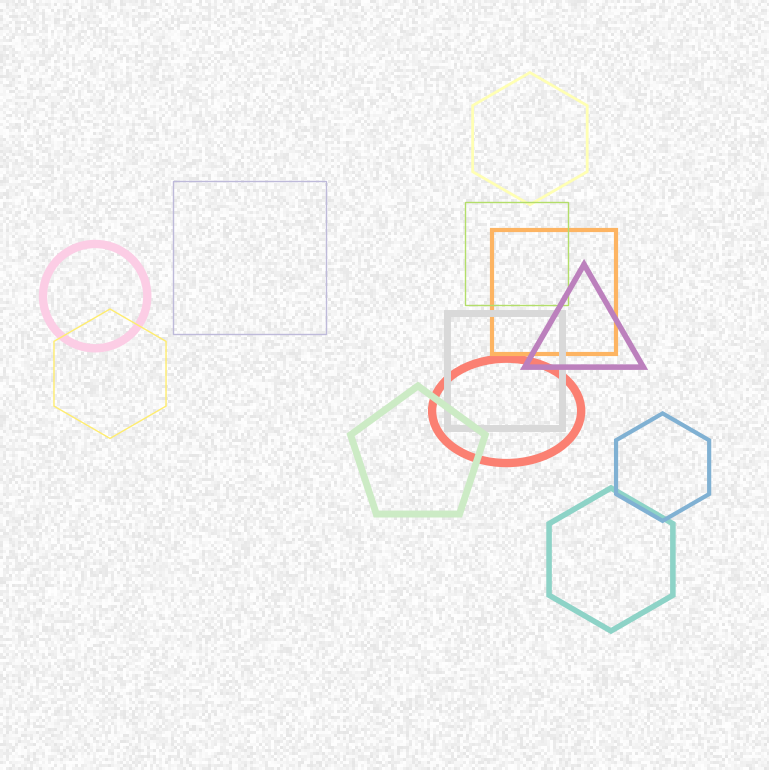[{"shape": "hexagon", "thickness": 2, "radius": 0.46, "center": [0.793, 0.273]}, {"shape": "hexagon", "thickness": 1, "radius": 0.43, "center": [0.688, 0.82]}, {"shape": "square", "thickness": 0.5, "radius": 0.5, "center": [0.324, 0.665]}, {"shape": "oval", "thickness": 3, "radius": 0.48, "center": [0.658, 0.466]}, {"shape": "hexagon", "thickness": 1.5, "radius": 0.35, "center": [0.861, 0.393]}, {"shape": "square", "thickness": 1.5, "radius": 0.4, "center": [0.719, 0.621]}, {"shape": "square", "thickness": 0.5, "radius": 0.34, "center": [0.671, 0.671]}, {"shape": "circle", "thickness": 3, "radius": 0.34, "center": [0.124, 0.615]}, {"shape": "square", "thickness": 2.5, "radius": 0.37, "center": [0.655, 0.519]}, {"shape": "triangle", "thickness": 2, "radius": 0.44, "center": [0.759, 0.568]}, {"shape": "pentagon", "thickness": 2.5, "radius": 0.46, "center": [0.543, 0.407]}, {"shape": "hexagon", "thickness": 0.5, "radius": 0.42, "center": [0.143, 0.515]}]